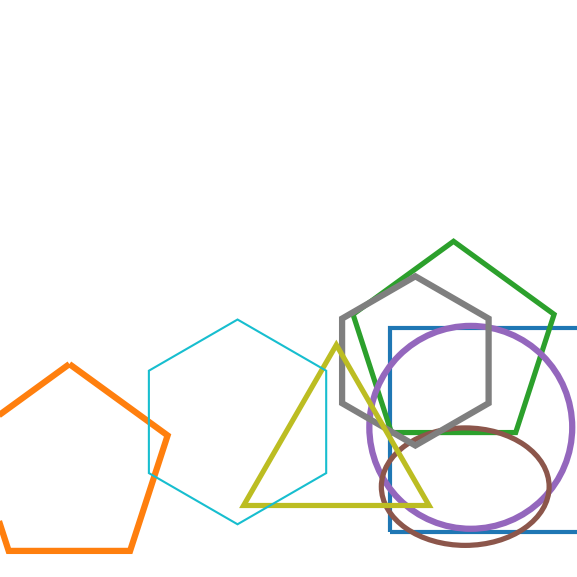[{"shape": "square", "thickness": 2, "radius": 0.88, "center": [0.851, 0.255]}, {"shape": "pentagon", "thickness": 3, "radius": 0.89, "center": [0.12, 0.19]}, {"shape": "pentagon", "thickness": 2.5, "radius": 0.92, "center": [0.785, 0.398]}, {"shape": "circle", "thickness": 3, "radius": 0.88, "center": [0.815, 0.259]}, {"shape": "oval", "thickness": 2.5, "radius": 0.73, "center": [0.806, 0.156]}, {"shape": "hexagon", "thickness": 3, "radius": 0.73, "center": [0.719, 0.374]}, {"shape": "triangle", "thickness": 2.5, "radius": 0.93, "center": [0.582, 0.217]}, {"shape": "hexagon", "thickness": 1, "radius": 0.89, "center": [0.411, 0.269]}]